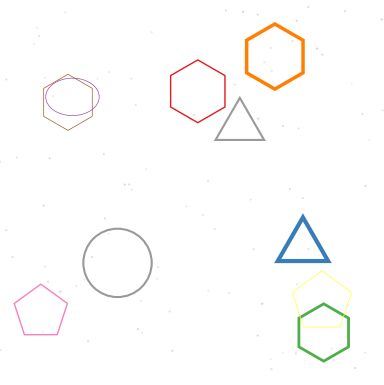[{"shape": "hexagon", "thickness": 1, "radius": 0.41, "center": [0.514, 0.763]}, {"shape": "triangle", "thickness": 3, "radius": 0.38, "center": [0.787, 0.36]}, {"shape": "hexagon", "thickness": 2, "radius": 0.37, "center": [0.841, 0.136]}, {"shape": "oval", "thickness": 0.5, "radius": 0.35, "center": [0.188, 0.748]}, {"shape": "hexagon", "thickness": 2.5, "radius": 0.42, "center": [0.714, 0.853]}, {"shape": "pentagon", "thickness": 0.5, "radius": 0.4, "center": [0.836, 0.216]}, {"shape": "hexagon", "thickness": 0.5, "radius": 0.36, "center": [0.177, 0.734]}, {"shape": "pentagon", "thickness": 1, "radius": 0.36, "center": [0.106, 0.189]}, {"shape": "circle", "thickness": 1.5, "radius": 0.44, "center": [0.305, 0.317]}, {"shape": "triangle", "thickness": 1.5, "radius": 0.36, "center": [0.623, 0.673]}]